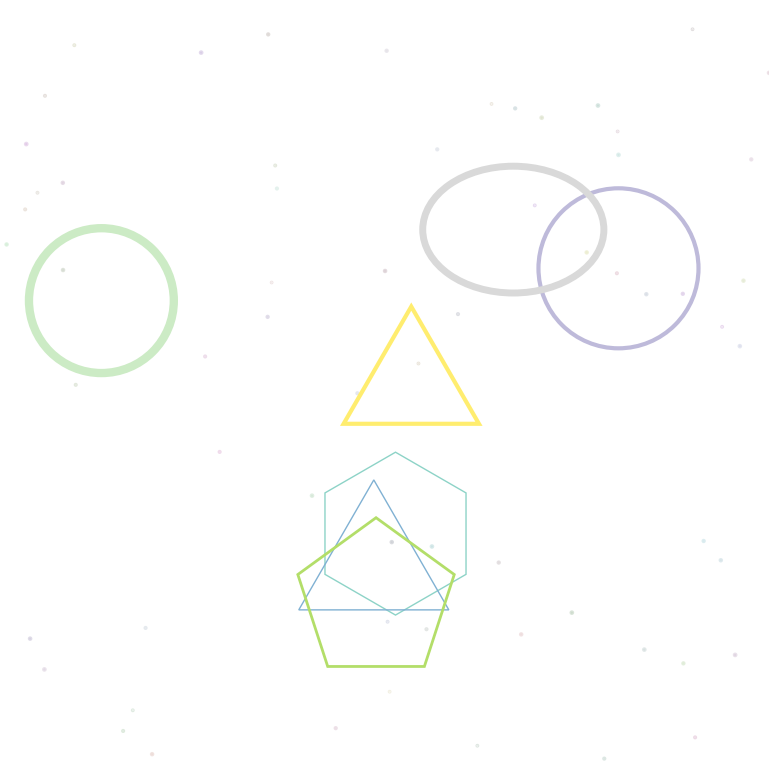[{"shape": "hexagon", "thickness": 0.5, "radius": 0.53, "center": [0.514, 0.307]}, {"shape": "circle", "thickness": 1.5, "radius": 0.52, "center": [0.803, 0.652]}, {"shape": "triangle", "thickness": 0.5, "radius": 0.56, "center": [0.485, 0.264]}, {"shape": "pentagon", "thickness": 1, "radius": 0.53, "center": [0.488, 0.221]}, {"shape": "oval", "thickness": 2.5, "radius": 0.59, "center": [0.667, 0.702]}, {"shape": "circle", "thickness": 3, "radius": 0.47, "center": [0.132, 0.61]}, {"shape": "triangle", "thickness": 1.5, "radius": 0.51, "center": [0.534, 0.5]}]